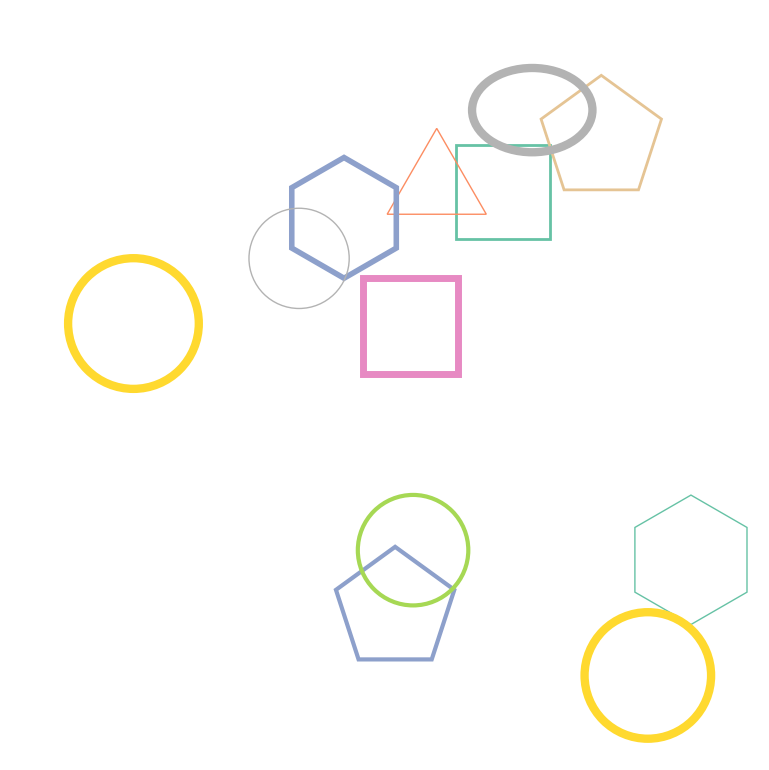[{"shape": "square", "thickness": 1, "radius": 0.3, "center": [0.653, 0.75]}, {"shape": "hexagon", "thickness": 0.5, "radius": 0.42, "center": [0.897, 0.273]}, {"shape": "triangle", "thickness": 0.5, "radius": 0.37, "center": [0.567, 0.759]}, {"shape": "hexagon", "thickness": 2, "radius": 0.39, "center": [0.447, 0.717]}, {"shape": "pentagon", "thickness": 1.5, "radius": 0.4, "center": [0.513, 0.209]}, {"shape": "square", "thickness": 2.5, "radius": 0.31, "center": [0.533, 0.577]}, {"shape": "circle", "thickness": 1.5, "radius": 0.36, "center": [0.536, 0.285]}, {"shape": "circle", "thickness": 3, "radius": 0.42, "center": [0.173, 0.58]}, {"shape": "circle", "thickness": 3, "radius": 0.41, "center": [0.841, 0.123]}, {"shape": "pentagon", "thickness": 1, "radius": 0.41, "center": [0.781, 0.82]}, {"shape": "circle", "thickness": 0.5, "radius": 0.33, "center": [0.388, 0.664]}, {"shape": "oval", "thickness": 3, "radius": 0.39, "center": [0.691, 0.857]}]